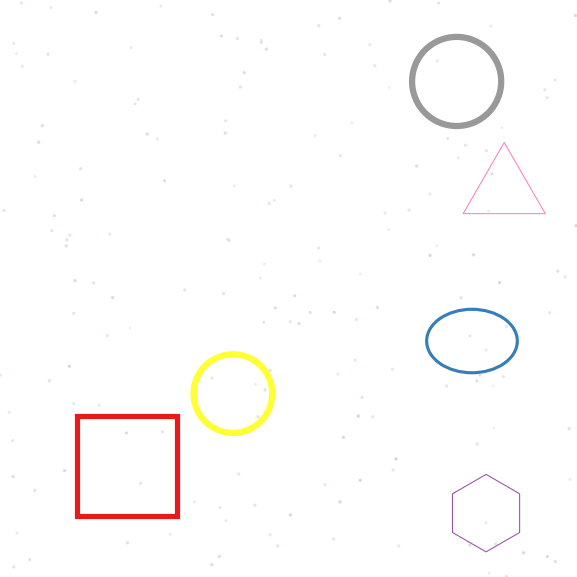[{"shape": "square", "thickness": 2.5, "radius": 0.43, "center": [0.22, 0.191]}, {"shape": "oval", "thickness": 1.5, "radius": 0.39, "center": [0.817, 0.409]}, {"shape": "hexagon", "thickness": 0.5, "radius": 0.34, "center": [0.842, 0.111]}, {"shape": "circle", "thickness": 3, "radius": 0.34, "center": [0.403, 0.318]}, {"shape": "triangle", "thickness": 0.5, "radius": 0.41, "center": [0.873, 0.67]}, {"shape": "circle", "thickness": 3, "radius": 0.39, "center": [0.791, 0.858]}]